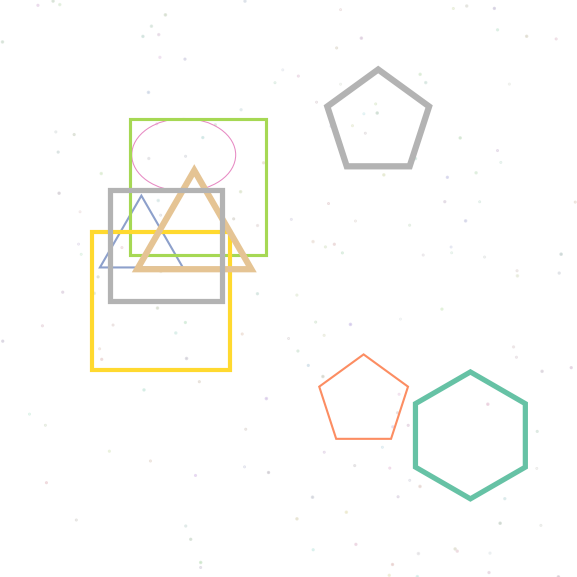[{"shape": "hexagon", "thickness": 2.5, "radius": 0.55, "center": [0.815, 0.245]}, {"shape": "pentagon", "thickness": 1, "radius": 0.4, "center": [0.63, 0.305]}, {"shape": "triangle", "thickness": 1, "radius": 0.41, "center": [0.245, 0.577]}, {"shape": "oval", "thickness": 0.5, "radius": 0.45, "center": [0.318, 0.731]}, {"shape": "square", "thickness": 1.5, "radius": 0.59, "center": [0.343, 0.675]}, {"shape": "square", "thickness": 2, "radius": 0.6, "center": [0.278, 0.478]}, {"shape": "triangle", "thickness": 3, "radius": 0.57, "center": [0.336, 0.59]}, {"shape": "pentagon", "thickness": 3, "radius": 0.46, "center": [0.655, 0.786]}, {"shape": "square", "thickness": 2.5, "radius": 0.48, "center": [0.287, 0.574]}]